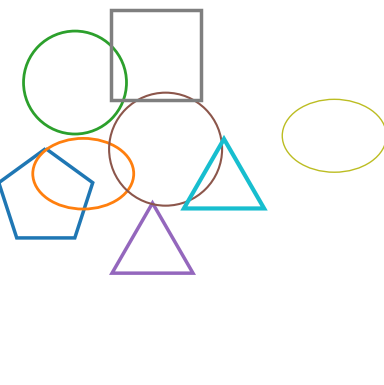[{"shape": "pentagon", "thickness": 2.5, "radius": 0.64, "center": [0.119, 0.486]}, {"shape": "oval", "thickness": 2, "radius": 0.66, "center": [0.216, 0.549]}, {"shape": "circle", "thickness": 2, "radius": 0.67, "center": [0.195, 0.786]}, {"shape": "triangle", "thickness": 2.5, "radius": 0.61, "center": [0.396, 0.351]}, {"shape": "circle", "thickness": 1.5, "radius": 0.73, "center": [0.43, 0.613]}, {"shape": "square", "thickness": 2.5, "radius": 0.59, "center": [0.405, 0.857]}, {"shape": "oval", "thickness": 1, "radius": 0.68, "center": [0.868, 0.647]}, {"shape": "triangle", "thickness": 3, "radius": 0.6, "center": [0.582, 0.519]}]